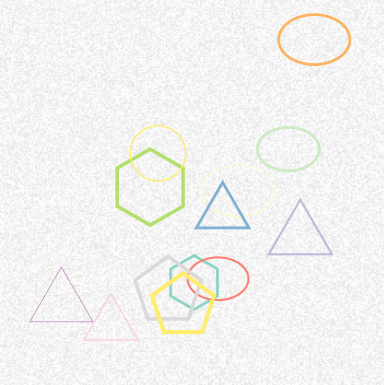[{"shape": "hexagon", "thickness": 2, "radius": 0.35, "center": [0.504, 0.266]}, {"shape": "oval", "thickness": 0.5, "radius": 0.48, "center": [0.619, 0.505]}, {"shape": "triangle", "thickness": 1.5, "radius": 0.47, "center": [0.78, 0.387]}, {"shape": "oval", "thickness": 1.5, "radius": 0.4, "center": [0.566, 0.276]}, {"shape": "triangle", "thickness": 2, "radius": 0.39, "center": [0.578, 0.448]}, {"shape": "oval", "thickness": 2, "radius": 0.46, "center": [0.816, 0.897]}, {"shape": "hexagon", "thickness": 2.5, "radius": 0.49, "center": [0.39, 0.514]}, {"shape": "triangle", "thickness": 1, "radius": 0.41, "center": [0.288, 0.157]}, {"shape": "pentagon", "thickness": 2.5, "radius": 0.45, "center": [0.437, 0.244]}, {"shape": "triangle", "thickness": 0.5, "radius": 0.47, "center": [0.16, 0.212]}, {"shape": "oval", "thickness": 2, "radius": 0.4, "center": [0.749, 0.613]}, {"shape": "circle", "thickness": 1, "radius": 0.36, "center": [0.41, 0.602]}, {"shape": "pentagon", "thickness": 3, "radius": 0.42, "center": [0.475, 0.206]}]